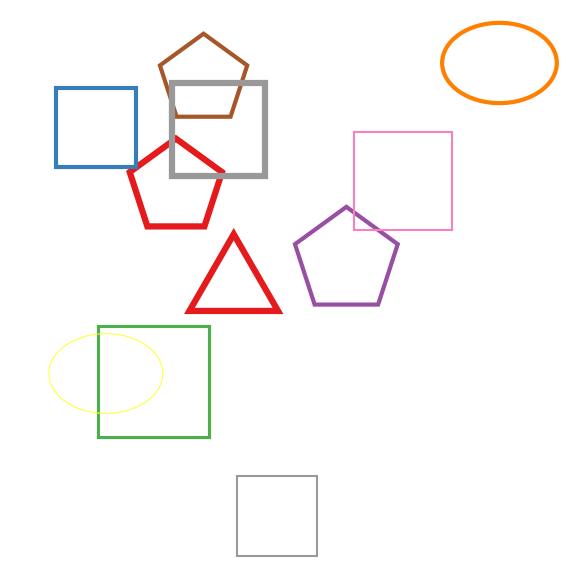[{"shape": "triangle", "thickness": 3, "radius": 0.44, "center": [0.405, 0.505]}, {"shape": "pentagon", "thickness": 3, "radius": 0.42, "center": [0.305, 0.675]}, {"shape": "square", "thickness": 2, "radius": 0.34, "center": [0.166, 0.779]}, {"shape": "square", "thickness": 1.5, "radius": 0.48, "center": [0.265, 0.339]}, {"shape": "pentagon", "thickness": 2, "radius": 0.47, "center": [0.6, 0.547]}, {"shape": "oval", "thickness": 2, "radius": 0.5, "center": [0.865, 0.89]}, {"shape": "oval", "thickness": 0.5, "radius": 0.49, "center": [0.183, 0.352]}, {"shape": "pentagon", "thickness": 2, "radius": 0.4, "center": [0.353, 0.861]}, {"shape": "square", "thickness": 1, "radius": 0.42, "center": [0.698, 0.686]}, {"shape": "square", "thickness": 1, "radius": 0.35, "center": [0.48, 0.106]}, {"shape": "square", "thickness": 3, "radius": 0.4, "center": [0.379, 0.775]}]